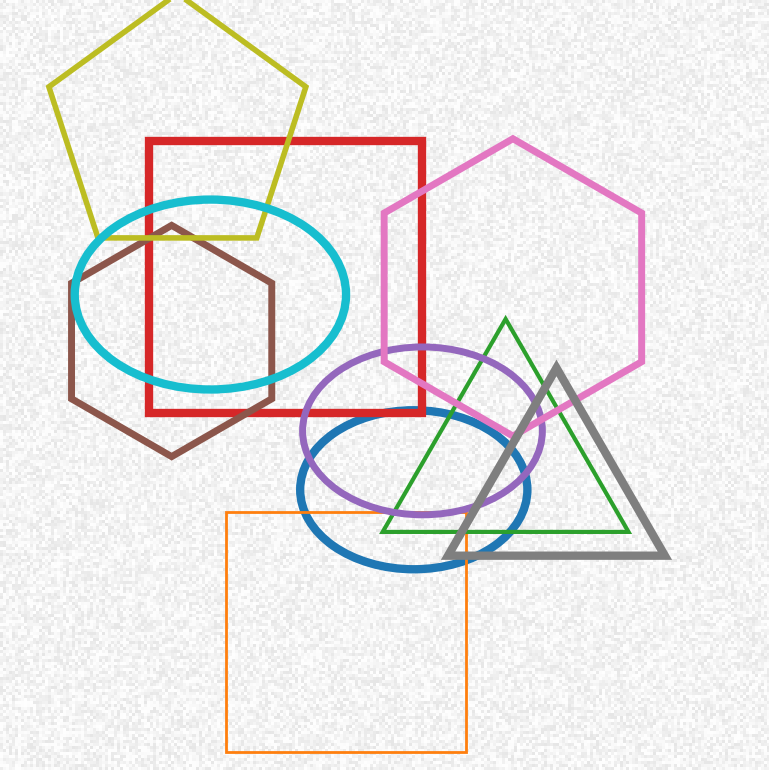[{"shape": "oval", "thickness": 3, "radius": 0.74, "center": [0.537, 0.364]}, {"shape": "square", "thickness": 1, "radius": 0.78, "center": [0.449, 0.179]}, {"shape": "triangle", "thickness": 1.5, "radius": 0.92, "center": [0.657, 0.401]}, {"shape": "square", "thickness": 3, "radius": 0.89, "center": [0.371, 0.64]}, {"shape": "oval", "thickness": 2.5, "radius": 0.78, "center": [0.549, 0.44]}, {"shape": "hexagon", "thickness": 2.5, "radius": 0.75, "center": [0.223, 0.557]}, {"shape": "hexagon", "thickness": 2.5, "radius": 0.97, "center": [0.666, 0.627]}, {"shape": "triangle", "thickness": 3, "radius": 0.81, "center": [0.723, 0.36]}, {"shape": "pentagon", "thickness": 2, "radius": 0.88, "center": [0.23, 0.833]}, {"shape": "oval", "thickness": 3, "radius": 0.88, "center": [0.273, 0.617]}]